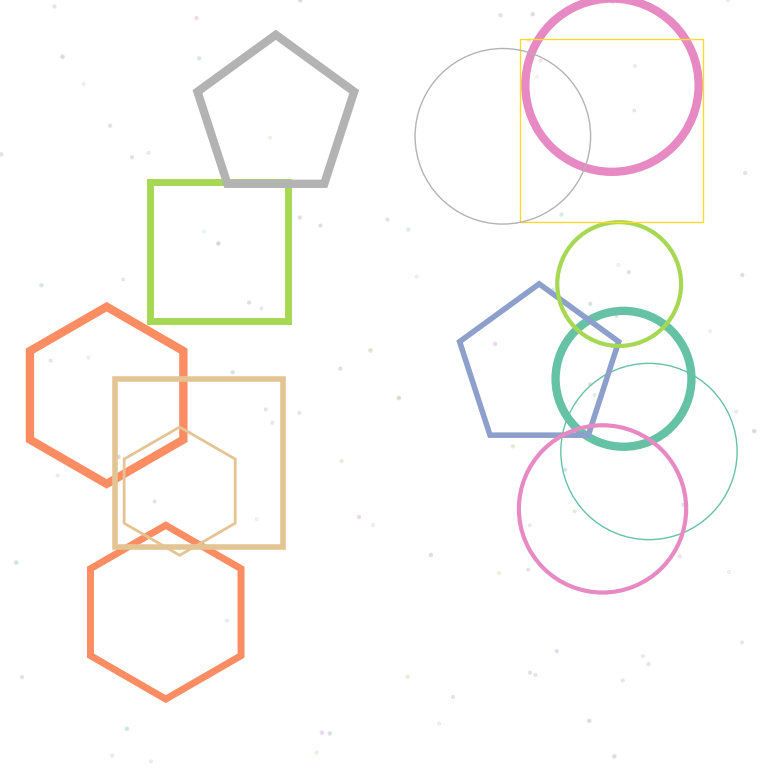[{"shape": "circle", "thickness": 0.5, "radius": 0.57, "center": [0.843, 0.414]}, {"shape": "circle", "thickness": 3, "radius": 0.44, "center": [0.81, 0.508]}, {"shape": "hexagon", "thickness": 2.5, "radius": 0.56, "center": [0.215, 0.205]}, {"shape": "hexagon", "thickness": 3, "radius": 0.58, "center": [0.139, 0.487]}, {"shape": "pentagon", "thickness": 2, "radius": 0.54, "center": [0.7, 0.523]}, {"shape": "circle", "thickness": 3, "radius": 0.56, "center": [0.795, 0.889]}, {"shape": "circle", "thickness": 1.5, "radius": 0.54, "center": [0.782, 0.339]}, {"shape": "circle", "thickness": 1.5, "radius": 0.4, "center": [0.804, 0.631]}, {"shape": "square", "thickness": 2.5, "radius": 0.45, "center": [0.284, 0.673]}, {"shape": "square", "thickness": 0.5, "radius": 0.59, "center": [0.794, 0.831]}, {"shape": "square", "thickness": 2, "radius": 0.55, "center": [0.258, 0.398]}, {"shape": "hexagon", "thickness": 1, "radius": 0.42, "center": [0.233, 0.362]}, {"shape": "pentagon", "thickness": 3, "radius": 0.53, "center": [0.358, 0.848]}, {"shape": "circle", "thickness": 0.5, "radius": 0.57, "center": [0.653, 0.823]}]